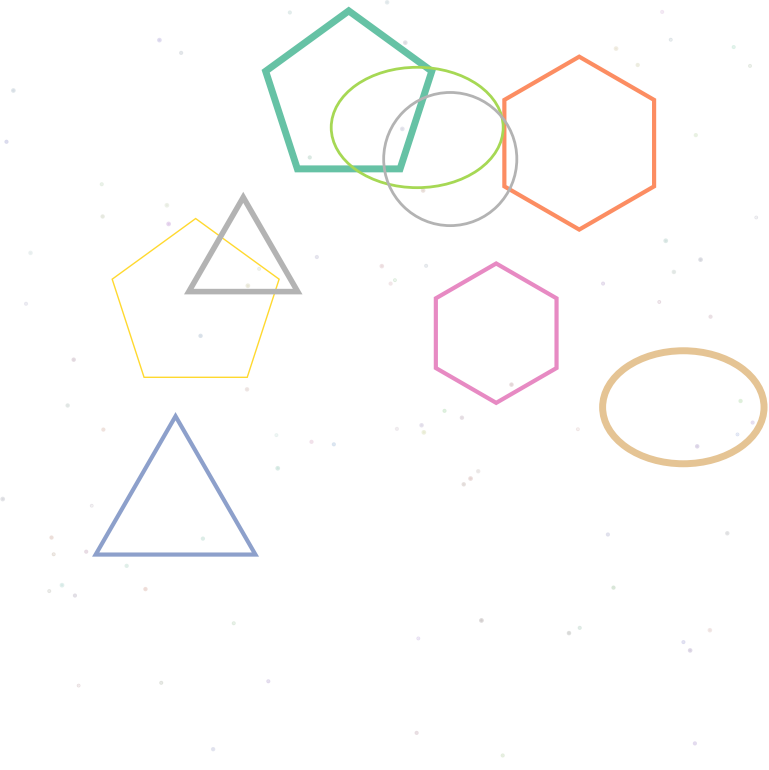[{"shape": "pentagon", "thickness": 2.5, "radius": 0.57, "center": [0.453, 0.872]}, {"shape": "hexagon", "thickness": 1.5, "radius": 0.56, "center": [0.752, 0.814]}, {"shape": "triangle", "thickness": 1.5, "radius": 0.6, "center": [0.228, 0.34]}, {"shape": "hexagon", "thickness": 1.5, "radius": 0.45, "center": [0.644, 0.567]}, {"shape": "oval", "thickness": 1, "radius": 0.56, "center": [0.542, 0.834]}, {"shape": "pentagon", "thickness": 0.5, "radius": 0.57, "center": [0.254, 0.602]}, {"shape": "oval", "thickness": 2.5, "radius": 0.52, "center": [0.887, 0.471]}, {"shape": "triangle", "thickness": 2, "radius": 0.41, "center": [0.316, 0.662]}, {"shape": "circle", "thickness": 1, "radius": 0.43, "center": [0.585, 0.793]}]